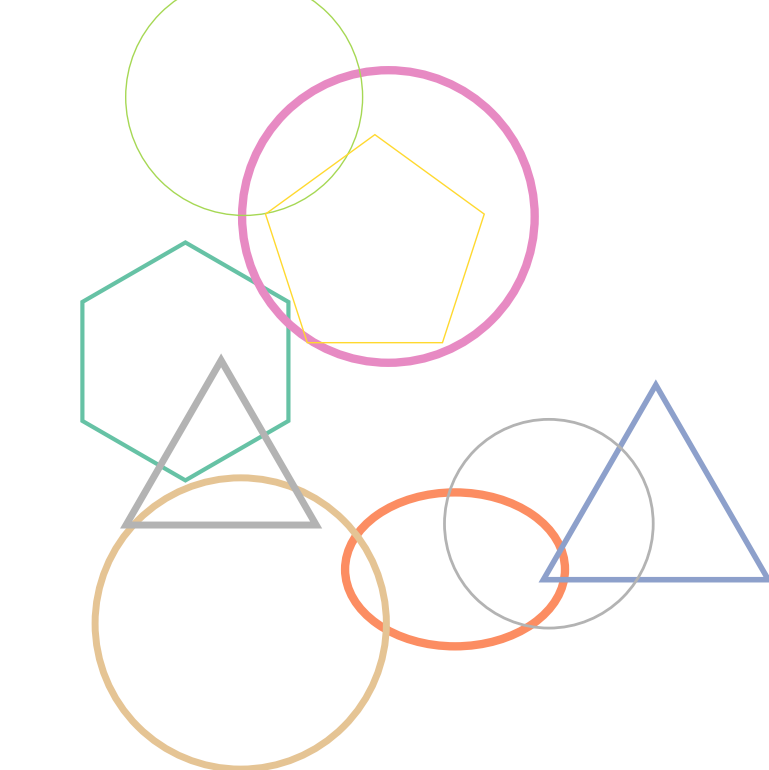[{"shape": "hexagon", "thickness": 1.5, "radius": 0.77, "center": [0.241, 0.531]}, {"shape": "oval", "thickness": 3, "radius": 0.71, "center": [0.591, 0.261]}, {"shape": "triangle", "thickness": 2, "radius": 0.84, "center": [0.852, 0.331]}, {"shape": "circle", "thickness": 3, "radius": 0.95, "center": [0.504, 0.719]}, {"shape": "circle", "thickness": 0.5, "radius": 0.77, "center": [0.317, 0.874]}, {"shape": "pentagon", "thickness": 0.5, "radius": 0.75, "center": [0.487, 0.676]}, {"shape": "circle", "thickness": 2.5, "radius": 0.95, "center": [0.313, 0.19]}, {"shape": "circle", "thickness": 1, "radius": 0.68, "center": [0.713, 0.32]}, {"shape": "triangle", "thickness": 2.5, "radius": 0.71, "center": [0.287, 0.389]}]